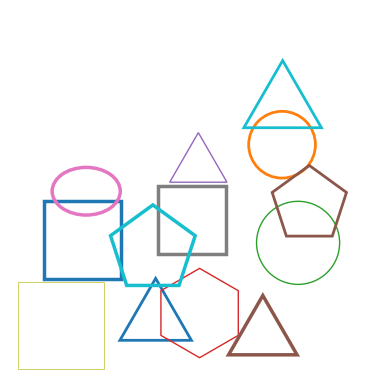[{"shape": "triangle", "thickness": 2, "radius": 0.54, "center": [0.404, 0.17]}, {"shape": "square", "thickness": 2.5, "radius": 0.5, "center": [0.215, 0.377]}, {"shape": "circle", "thickness": 2, "radius": 0.43, "center": [0.733, 0.624]}, {"shape": "circle", "thickness": 1, "radius": 0.54, "center": [0.774, 0.369]}, {"shape": "hexagon", "thickness": 1, "radius": 0.58, "center": [0.518, 0.187]}, {"shape": "triangle", "thickness": 1, "radius": 0.43, "center": [0.515, 0.57]}, {"shape": "triangle", "thickness": 2.5, "radius": 0.51, "center": [0.683, 0.13]}, {"shape": "pentagon", "thickness": 2, "radius": 0.51, "center": [0.803, 0.469]}, {"shape": "oval", "thickness": 2.5, "radius": 0.44, "center": [0.224, 0.503]}, {"shape": "square", "thickness": 2.5, "radius": 0.44, "center": [0.498, 0.429]}, {"shape": "square", "thickness": 0.5, "radius": 0.56, "center": [0.158, 0.155]}, {"shape": "pentagon", "thickness": 2.5, "radius": 0.58, "center": [0.397, 0.352]}, {"shape": "triangle", "thickness": 2, "radius": 0.58, "center": [0.734, 0.726]}]